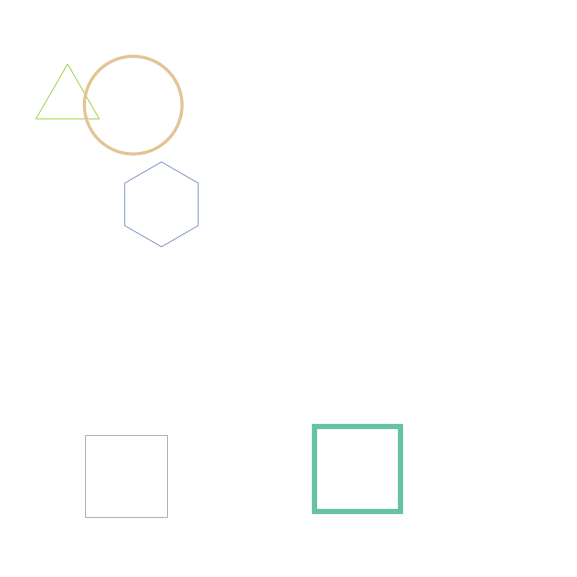[{"shape": "square", "thickness": 2.5, "radius": 0.37, "center": [0.618, 0.188]}, {"shape": "hexagon", "thickness": 0.5, "radius": 0.37, "center": [0.28, 0.645]}, {"shape": "triangle", "thickness": 0.5, "radius": 0.32, "center": [0.117, 0.825]}, {"shape": "circle", "thickness": 1.5, "radius": 0.42, "center": [0.231, 0.817]}, {"shape": "square", "thickness": 0.5, "radius": 0.36, "center": [0.218, 0.175]}]